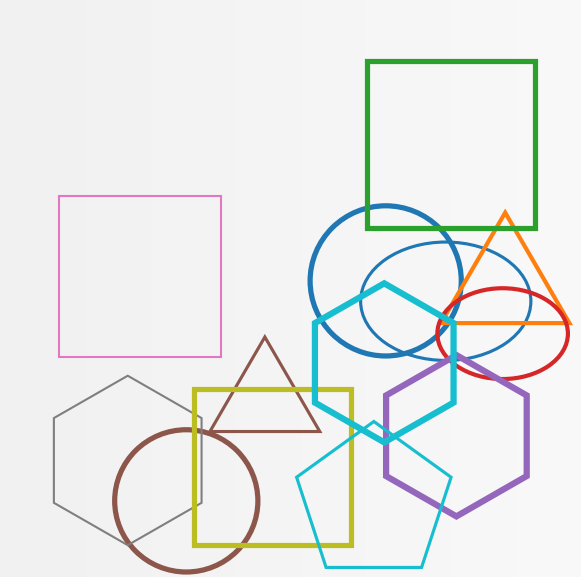[{"shape": "oval", "thickness": 1.5, "radius": 0.73, "center": [0.767, 0.478]}, {"shape": "circle", "thickness": 2.5, "radius": 0.65, "center": [0.664, 0.513]}, {"shape": "triangle", "thickness": 2, "radius": 0.64, "center": [0.869, 0.503]}, {"shape": "square", "thickness": 2.5, "radius": 0.72, "center": [0.775, 0.748]}, {"shape": "oval", "thickness": 2, "radius": 0.56, "center": [0.865, 0.421]}, {"shape": "hexagon", "thickness": 3, "radius": 0.7, "center": [0.785, 0.245]}, {"shape": "circle", "thickness": 2.5, "radius": 0.62, "center": [0.32, 0.132]}, {"shape": "triangle", "thickness": 1.5, "radius": 0.55, "center": [0.456, 0.306]}, {"shape": "square", "thickness": 1, "radius": 0.7, "center": [0.241, 0.52]}, {"shape": "hexagon", "thickness": 1, "radius": 0.73, "center": [0.22, 0.202]}, {"shape": "square", "thickness": 2.5, "radius": 0.68, "center": [0.468, 0.191]}, {"shape": "hexagon", "thickness": 3, "radius": 0.69, "center": [0.661, 0.371]}, {"shape": "pentagon", "thickness": 1.5, "radius": 0.7, "center": [0.643, 0.13]}]